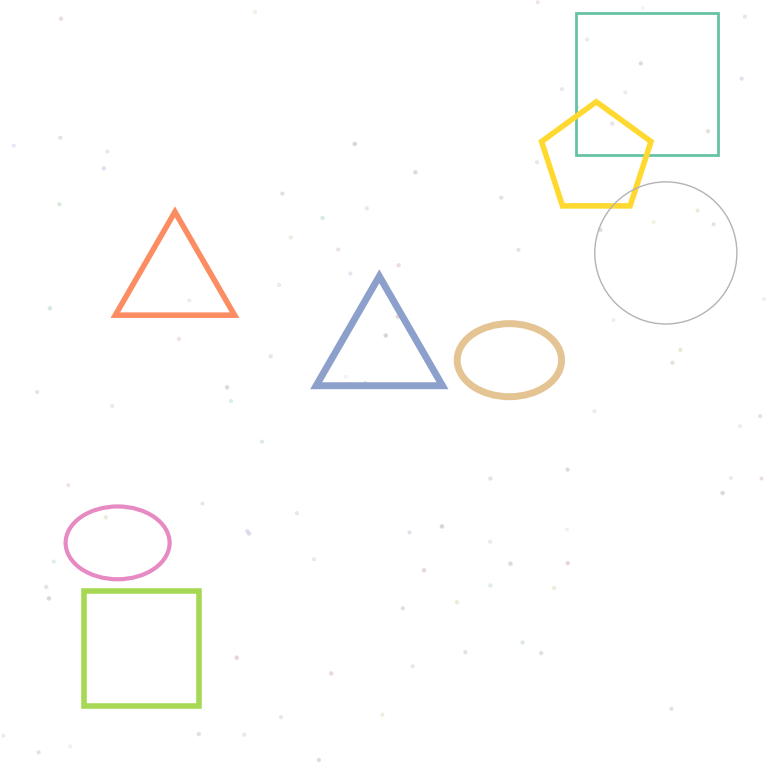[{"shape": "square", "thickness": 1, "radius": 0.46, "center": [0.84, 0.891]}, {"shape": "triangle", "thickness": 2, "radius": 0.45, "center": [0.227, 0.635]}, {"shape": "triangle", "thickness": 2.5, "radius": 0.47, "center": [0.493, 0.546]}, {"shape": "oval", "thickness": 1.5, "radius": 0.34, "center": [0.153, 0.295]}, {"shape": "square", "thickness": 2, "radius": 0.37, "center": [0.184, 0.158]}, {"shape": "pentagon", "thickness": 2, "radius": 0.37, "center": [0.774, 0.793]}, {"shape": "oval", "thickness": 2.5, "radius": 0.34, "center": [0.662, 0.532]}, {"shape": "circle", "thickness": 0.5, "radius": 0.46, "center": [0.865, 0.672]}]